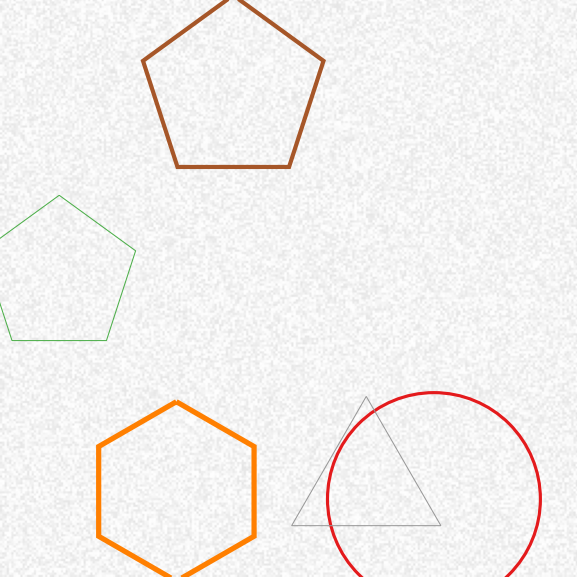[{"shape": "circle", "thickness": 1.5, "radius": 0.92, "center": [0.751, 0.135]}, {"shape": "pentagon", "thickness": 0.5, "radius": 0.7, "center": [0.103, 0.522]}, {"shape": "hexagon", "thickness": 2.5, "radius": 0.78, "center": [0.305, 0.148]}, {"shape": "pentagon", "thickness": 2, "radius": 0.82, "center": [0.404, 0.843]}, {"shape": "triangle", "thickness": 0.5, "radius": 0.75, "center": [0.634, 0.164]}]